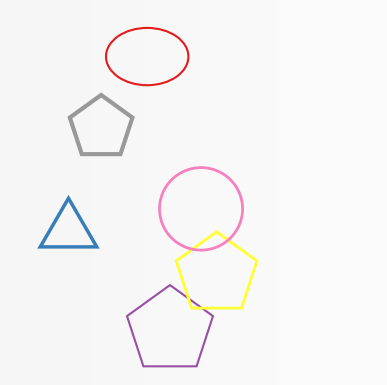[{"shape": "oval", "thickness": 1.5, "radius": 0.53, "center": [0.38, 0.853]}, {"shape": "triangle", "thickness": 2.5, "radius": 0.42, "center": [0.177, 0.401]}, {"shape": "pentagon", "thickness": 1.5, "radius": 0.58, "center": [0.439, 0.143]}, {"shape": "pentagon", "thickness": 2, "radius": 0.55, "center": [0.559, 0.288]}, {"shape": "circle", "thickness": 2, "radius": 0.54, "center": [0.519, 0.457]}, {"shape": "pentagon", "thickness": 3, "radius": 0.42, "center": [0.261, 0.668]}]